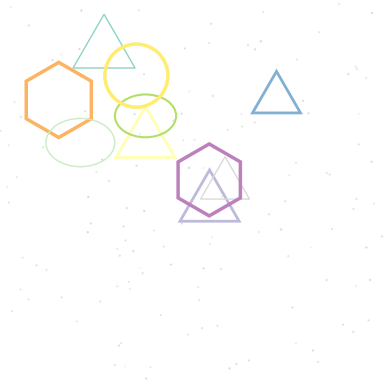[{"shape": "triangle", "thickness": 1, "radius": 0.47, "center": [0.27, 0.87]}, {"shape": "triangle", "thickness": 2, "radius": 0.44, "center": [0.378, 0.635]}, {"shape": "triangle", "thickness": 2, "radius": 0.44, "center": [0.544, 0.47]}, {"shape": "triangle", "thickness": 2, "radius": 0.36, "center": [0.718, 0.743]}, {"shape": "hexagon", "thickness": 2.5, "radius": 0.49, "center": [0.153, 0.74]}, {"shape": "oval", "thickness": 1.5, "radius": 0.4, "center": [0.378, 0.699]}, {"shape": "triangle", "thickness": 1, "radius": 0.37, "center": [0.584, 0.52]}, {"shape": "hexagon", "thickness": 2.5, "radius": 0.47, "center": [0.543, 0.533]}, {"shape": "oval", "thickness": 1, "radius": 0.45, "center": [0.209, 0.63]}, {"shape": "circle", "thickness": 2.5, "radius": 0.41, "center": [0.354, 0.804]}]